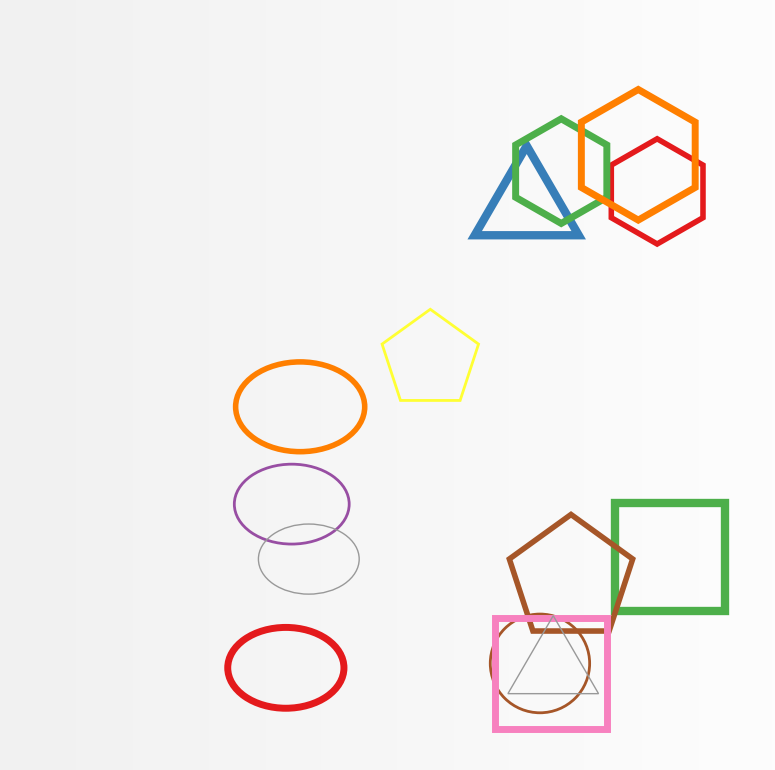[{"shape": "oval", "thickness": 2.5, "radius": 0.37, "center": [0.369, 0.133]}, {"shape": "hexagon", "thickness": 2, "radius": 0.34, "center": [0.848, 0.751]}, {"shape": "triangle", "thickness": 3, "radius": 0.39, "center": [0.68, 0.733]}, {"shape": "square", "thickness": 3, "radius": 0.35, "center": [0.865, 0.277]}, {"shape": "hexagon", "thickness": 2.5, "radius": 0.34, "center": [0.724, 0.778]}, {"shape": "oval", "thickness": 1, "radius": 0.37, "center": [0.376, 0.345]}, {"shape": "hexagon", "thickness": 2.5, "radius": 0.42, "center": [0.824, 0.799]}, {"shape": "oval", "thickness": 2, "radius": 0.42, "center": [0.387, 0.472]}, {"shape": "pentagon", "thickness": 1, "radius": 0.33, "center": [0.555, 0.533]}, {"shape": "circle", "thickness": 1, "radius": 0.32, "center": [0.697, 0.138]}, {"shape": "pentagon", "thickness": 2, "radius": 0.42, "center": [0.737, 0.248]}, {"shape": "square", "thickness": 2.5, "radius": 0.36, "center": [0.711, 0.125]}, {"shape": "triangle", "thickness": 0.5, "radius": 0.34, "center": [0.714, 0.133]}, {"shape": "oval", "thickness": 0.5, "radius": 0.33, "center": [0.398, 0.274]}]